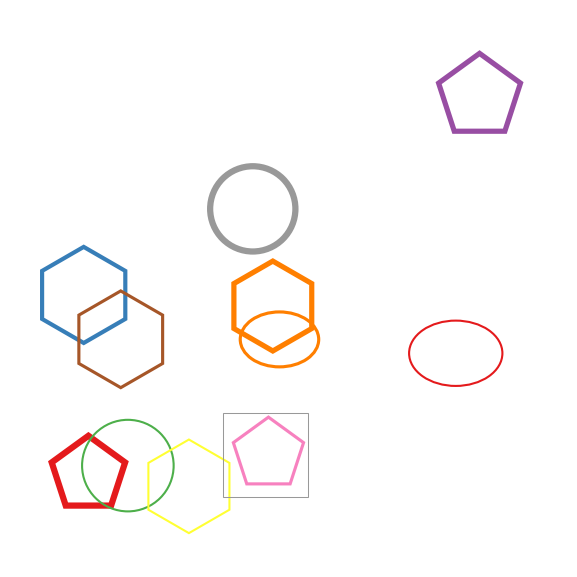[{"shape": "oval", "thickness": 1, "radius": 0.4, "center": [0.789, 0.387]}, {"shape": "pentagon", "thickness": 3, "radius": 0.33, "center": [0.153, 0.178]}, {"shape": "hexagon", "thickness": 2, "radius": 0.42, "center": [0.145, 0.488]}, {"shape": "circle", "thickness": 1, "radius": 0.4, "center": [0.221, 0.193]}, {"shape": "pentagon", "thickness": 2.5, "radius": 0.37, "center": [0.83, 0.832]}, {"shape": "oval", "thickness": 1.5, "radius": 0.34, "center": [0.484, 0.411]}, {"shape": "hexagon", "thickness": 2.5, "radius": 0.39, "center": [0.472, 0.469]}, {"shape": "hexagon", "thickness": 1, "radius": 0.41, "center": [0.327, 0.157]}, {"shape": "hexagon", "thickness": 1.5, "radius": 0.42, "center": [0.209, 0.412]}, {"shape": "pentagon", "thickness": 1.5, "radius": 0.32, "center": [0.465, 0.213]}, {"shape": "square", "thickness": 0.5, "radius": 0.37, "center": [0.46, 0.211]}, {"shape": "circle", "thickness": 3, "radius": 0.37, "center": [0.438, 0.637]}]